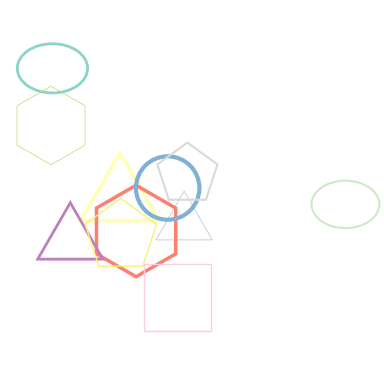[{"shape": "oval", "thickness": 2, "radius": 0.46, "center": [0.136, 0.823]}, {"shape": "triangle", "thickness": 2.5, "radius": 0.59, "center": [0.312, 0.486]}, {"shape": "triangle", "thickness": 0.5, "radius": 0.42, "center": [0.478, 0.419]}, {"shape": "hexagon", "thickness": 2.5, "radius": 0.59, "center": [0.353, 0.4]}, {"shape": "circle", "thickness": 3, "radius": 0.41, "center": [0.436, 0.512]}, {"shape": "hexagon", "thickness": 0.5, "radius": 0.51, "center": [0.133, 0.674]}, {"shape": "square", "thickness": 1, "radius": 0.43, "center": [0.461, 0.227]}, {"shape": "pentagon", "thickness": 1.5, "radius": 0.41, "center": [0.487, 0.548]}, {"shape": "triangle", "thickness": 2, "radius": 0.49, "center": [0.183, 0.376]}, {"shape": "oval", "thickness": 1.5, "radius": 0.44, "center": [0.897, 0.469]}, {"shape": "pentagon", "thickness": 1, "radius": 0.49, "center": [0.314, 0.387]}]